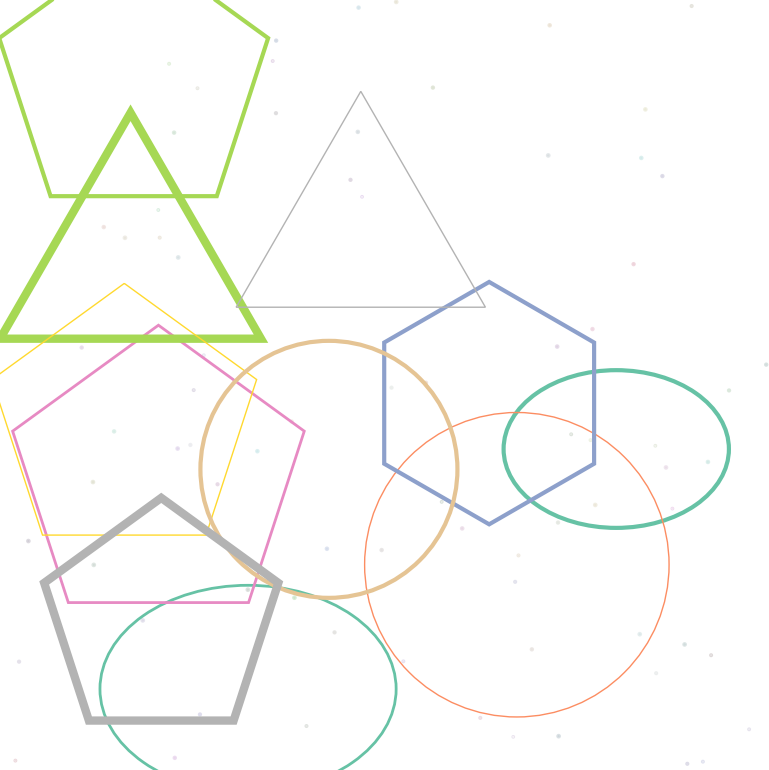[{"shape": "oval", "thickness": 1.5, "radius": 0.73, "center": [0.8, 0.417]}, {"shape": "oval", "thickness": 1, "radius": 0.96, "center": [0.322, 0.105]}, {"shape": "circle", "thickness": 0.5, "radius": 0.99, "center": [0.671, 0.267]}, {"shape": "hexagon", "thickness": 1.5, "radius": 0.79, "center": [0.635, 0.476]}, {"shape": "pentagon", "thickness": 1, "radius": 1.0, "center": [0.206, 0.379]}, {"shape": "pentagon", "thickness": 1.5, "radius": 0.92, "center": [0.174, 0.894]}, {"shape": "triangle", "thickness": 3, "radius": 0.98, "center": [0.17, 0.658]}, {"shape": "pentagon", "thickness": 0.5, "radius": 0.9, "center": [0.161, 0.451]}, {"shape": "circle", "thickness": 1.5, "radius": 0.83, "center": [0.427, 0.39]}, {"shape": "pentagon", "thickness": 3, "radius": 0.8, "center": [0.209, 0.194]}, {"shape": "triangle", "thickness": 0.5, "radius": 0.93, "center": [0.469, 0.694]}]